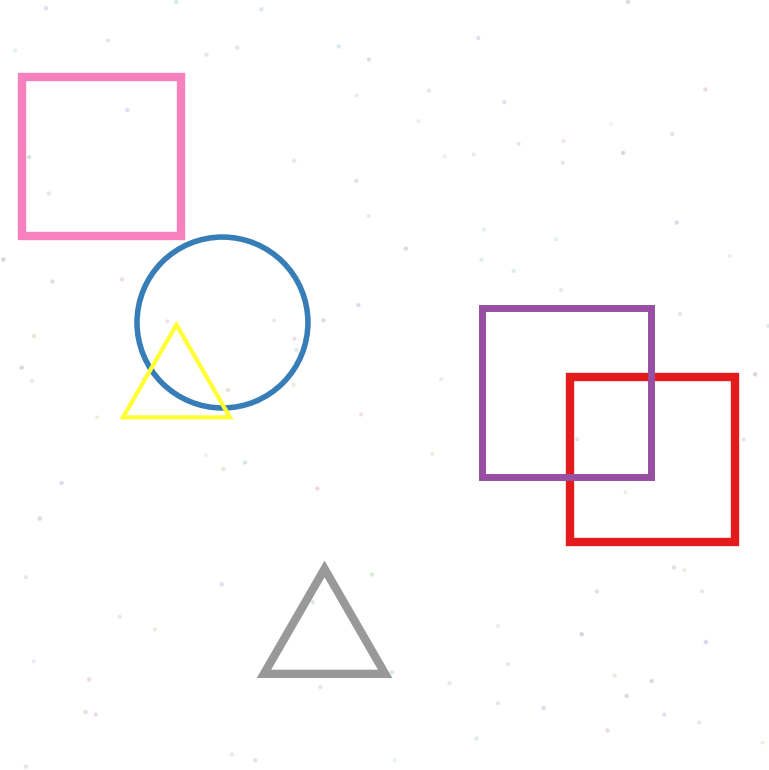[{"shape": "square", "thickness": 3, "radius": 0.54, "center": [0.847, 0.403]}, {"shape": "circle", "thickness": 2, "radius": 0.55, "center": [0.289, 0.581]}, {"shape": "square", "thickness": 2.5, "radius": 0.55, "center": [0.736, 0.49]}, {"shape": "triangle", "thickness": 1.5, "radius": 0.4, "center": [0.229, 0.498]}, {"shape": "square", "thickness": 3, "radius": 0.52, "center": [0.132, 0.796]}, {"shape": "triangle", "thickness": 3, "radius": 0.45, "center": [0.421, 0.17]}]